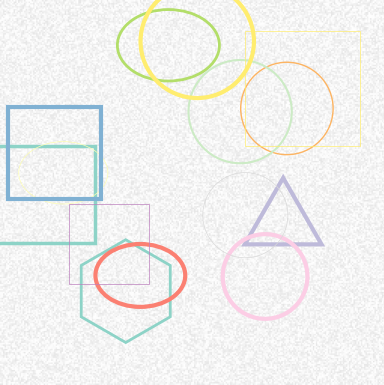[{"shape": "square", "thickness": 2.5, "radius": 0.63, "center": [0.121, 0.495]}, {"shape": "hexagon", "thickness": 2, "radius": 0.67, "center": [0.327, 0.244]}, {"shape": "oval", "thickness": 0.5, "radius": 0.58, "center": [0.164, 0.551]}, {"shape": "triangle", "thickness": 3, "radius": 0.58, "center": [0.735, 0.423]}, {"shape": "oval", "thickness": 3, "radius": 0.58, "center": [0.364, 0.285]}, {"shape": "square", "thickness": 3, "radius": 0.6, "center": [0.141, 0.603]}, {"shape": "circle", "thickness": 1, "radius": 0.6, "center": [0.745, 0.718]}, {"shape": "oval", "thickness": 2, "radius": 0.66, "center": [0.437, 0.882]}, {"shape": "circle", "thickness": 3, "radius": 0.55, "center": [0.689, 0.282]}, {"shape": "circle", "thickness": 0.5, "radius": 0.55, "center": [0.637, 0.441]}, {"shape": "square", "thickness": 0.5, "radius": 0.52, "center": [0.283, 0.367]}, {"shape": "circle", "thickness": 1.5, "radius": 0.67, "center": [0.624, 0.71]}, {"shape": "circle", "thickness": 3, "radius": 0.74, "center": [0.512, 0.893]}, {"shape": "square", "thickness": 0.5, "radius": 0.74, "center": [0.786, 0.77]}]